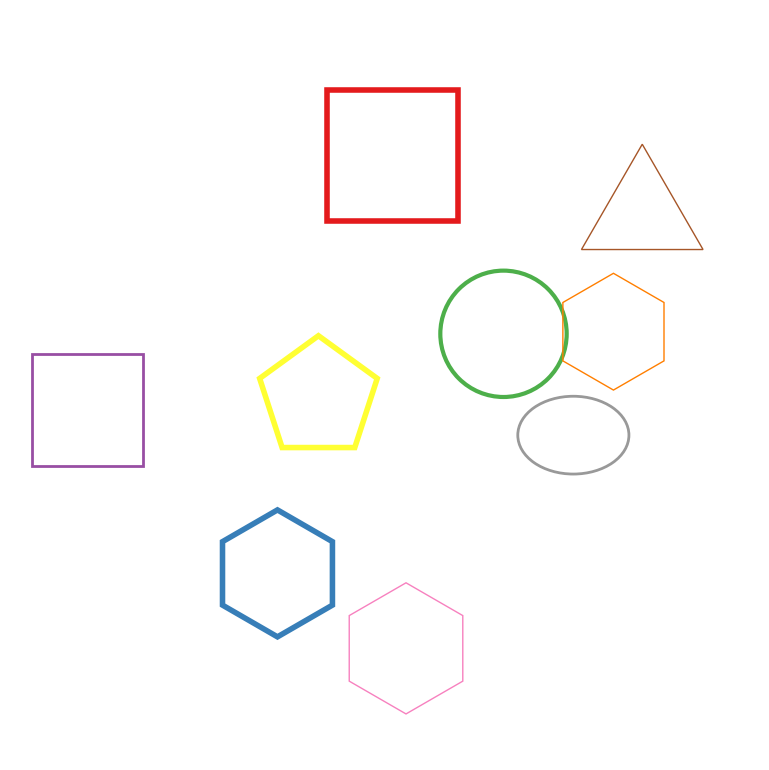[{"shape": "square", "thickness": 2, "radius": 0.43, "center": [0.51, 0.798]}, {"shape": "hexagon", "thickness": 2, "radius": 0.41, "center": [0.36, 0.255]}, {"shape": "circle", "thickness": 1.5, "radius": 0.41, "center": [0.654, 0.566]}, {"shape": "square", "thickness": 1, "radius": 0.36, "center": [0.114, 0.468]}, {"shape": "hexagon", "thickness": 0.5, "radius": 0.38, "center": [0.797, 0.569]}, {"shape": "pentagon", "thickness": 2, "radius": 0.4, "center": [0.414, 0.484]}, {"shape": "triangle", "thickness": 0.5, "radius": 0.46, "center": [0.834, 0.722]}, {"shape": "hexagon", "thickness": 0.5, "radius": 0.43, "center": [0.527, 0.158]}, {"shape": "oval", "thickness": 1, "radius": 0.36, "center": [0.745, 0.435]}]